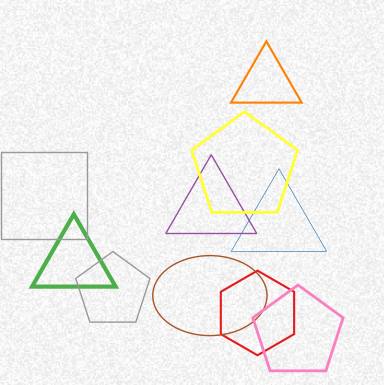[{"shape": "hexagon", "thickness": 1.5, "radius": 0.55, "center": [0.669, 0.187]}, {"shape": "triangle", "thickness": 0.5, "radius": 0.72, "center": [0.725, 0.419]}, {"shape": "triangle", "thickness": 3, "radius": 0.63, "center": [0.192, 0.318]}, {"shape": "triangle", "thickness": 1, "radius": 0.68, "center": [0.549, 0.462]}, {"shape": "triangle", "thickness": 1.5, "radius": 0.53, "center": [0.692, 0.787]}, {"shape": "pentagon", "thickness": 2, "radius": 0.72, "center": [0.635, 0.565]}, {"shape": "oval", "thickness": 1, "radius": 0.74, "center": [0.545, 0.232]}, {"shape": "pentagon", "thickness": 2, "radius": 0.62, "center": [0.774, 0.137]}, {"shape": "square", "thickness": 1, "radius": 0.56, "center": [0.114, 0.492]}, {"shape": "pentagon", "thickness": 1, "radius": 0.51, "center": [0.293, 0.245]}]